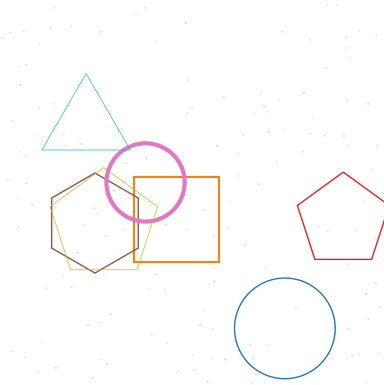[{"shape": "circle", "thickness": 1, "radius": 0.65, "center": [0.74, 0.147]}, {"shape": "square", "thickness": 1.5, "radius": 0.55, "center": [0.459, 0.43]}, {"shape": "pentagon", "thickness": 1, "radius": 0.63, "center": [0.892, 0.428]}, {"shape": "hexagon", "thickness": 1, "radius": 0.65, "center": [0.247, 0.421]}, {"shape": "circle", "thickness": 3, "radius": 0.51, "center": [0.378, 0.526]}, {"shape": "pentagon", "thickness": 0.5, "radius": 0.73, "center": [0.27, 0.418]}, {"shape": "triangle", "thickness": 0.5, "radius": 0.66, "center": [0.224, 0.677]}]